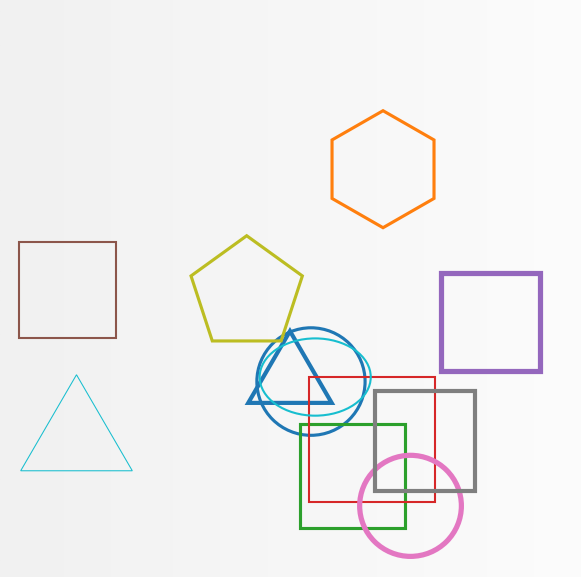[{"shape": "circle", "thickness": 1.5, "radius": 0.47, "center": [0.535, 0.338]}, {"shape": "triangle", "thickness": 2, "radius": 0.41, "center": [0.499, 0.343]}, {"shape": "hexagon", "thickness": 1.5, "radius": 0.51, "center": [0.659, 0.706]}, {"shape": "square", "thickness": 1.5, "radius": 0.45, "center": [0.607, 0.174]}, {"shape": "square", "thickness": 1, "radius": 0.54, "center": [0.641, 0.239]}, {"shape": "square", "thickness": 2.5, "radius": 0.43, "center": [0.844, 0.442]}, {"shape": "square", "thickness": 1, "radius": 0.41, "center": [0.116, 0.496]}, {"shape": "circle", "thickness": 2.5, "radius": 0.44, "center": [0.706, 0.123]}, {"shape": "square", "thickness": 2, "radius": 0.43, "center": [0.732, 0.235]}, {"shape": "pentagon", "thickness": 1.5, "radius": 0.5, "center": [0.424, 0.49]}, {"shape": "oval", "thickness": 1, "radius": 0.48, "center": [0.542, 0.346]}, {"shape": "triangle", "thickness": 0.5, "radius": 0.55, "center": [0.132, 0.239]}]